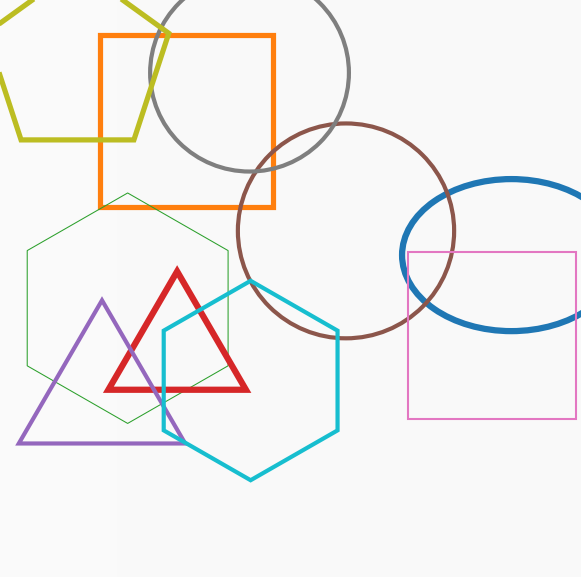[{"shape": "oval", "thickness": 3, "radius": 0.94, "center": [0.88, 0.557]}, {"shape": "square", "thickness": 2.5, "radius": 0.74, "center": [0.32, 0.789]}, {"shape": "hexagon", "thickness": 0.5, "radius": 1.0, "center": [0.22, 0.465]}, {"shape": "triangle", "thickness": 3, "radius": 0.68, "center": [0.305, 0.393]}, {"shape": "triangle", "thickness": 2, "radius": 0.83, "center": [0.175, 0.314]}, {"shape": "circle", "thickness": 2, "radius": 0.93, "center": [0.595, 0.599]}, {"shape": "square", "thickness": 1, "radius": 0.72, "center": [0.846, 0.419]}, {"shape": "circle", "thickness": 2, "radius": 0.85, "center": [0.429, 0.873]}, {"shape": "pentagon", "thickness": 2.5, "radius": 0.83, "center": [0.133, 0.89]}, {"shape": "hexagon", "thickness": 2, "radius": 0.86, "center": [0.431, 0.34]}]